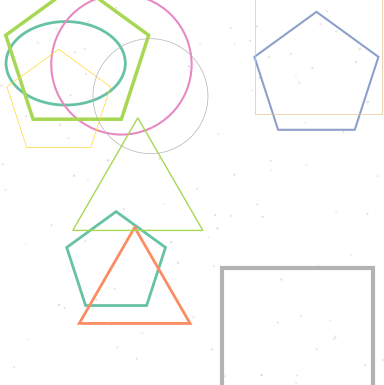[{"shape": "oval", "thickness": 2, "radius": 0.77, "center": [0.171, 0.836]}, {"shape": "pentagon", "thickness": 2, "radius": 0.67, "center": [0.302, 0.316]}, {"shape": "triangle", "thickness": 2, "radius": 0.83, "center": [0.35, 0.243]}, {"shape": "pentagon", "thickness": 1.5, "radius": 0.85, "center": [0.822, 0.8]}, {"shape": "circle", "thickness": 1.5, "radius": 0.91, "center": [0.315, 0.833]}, {"shape": "pentagon", "thickness": 2.5, "radius": 0.98, "center": [0.201, 0.848]}, {"shape": "triangle", "thickness": 1, "radius": 0.98, "center": [0.358, 0.499]}, {"shape": "pentagon", "thickness": 0.5, "radius": 0.71, "center": [0.152, 0.731]}, {"shape": "square", "thickness": 0.5, "radius": 0.83, "center": [0.827, 0.869]}, {"shape": "square", "thickness": 3, "radius": 0.98, "center": [0.773, 0.109]}, {"shape": "circle", "thickness": 0.5, "radius": 0.75, "center": [0.391, 0.75]}]